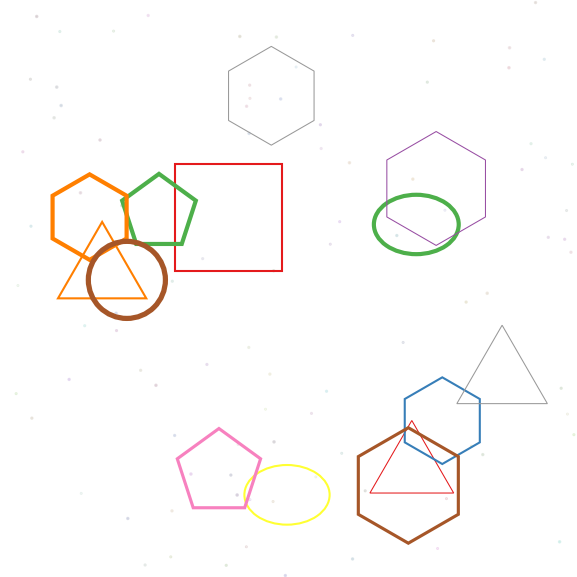[{"shape": "triangle", "thickness": 0.5, "radius": 0.42, "center": [0.713, 0.187]}, {"shape": "square", "thickness": 1, "radius": 0.46, "center": [0.395, 0.622]}, {"shape": "hexagon", "thickness": 1, "radius": 0.38, "center": [0.766, 0.271]}, {"shape": "oval", "thickness": 2, "radius": 0.37, "center": [0.721, 0.61]}, {"shape": "pentagon", "thickness": 2, "radius": 0.34, "center": [0.275, 0.631]}, {"shape": "hexagon", "thickness": 0.5, "radius": 0.49, "center": [0.755, 0.673]}, {"shape": "triangle", "thickness": 1, "radius": 0.44, "center": [0.177, 0.527]}, {"shape": "hexagon", "thickness": 2, "radius": 0.37, "center": [0.155, 0.623]}, {"shape": "oval", "thickness": 1, "radius": 0.37, "center": [0.497, 0.142]}, {"shape": "hexagon", "thickness": 1.5, "radius": 0.5, "center": [0.707, 0.159]}, {"shape": "circle", "thickness": 2.5, "radius": 0.33, "center": [0.22, 0.514]}, {"shape": "pentagon", "thickness": 1.5, "radius": 0.38, "center": [0.379, 0.181]}, {"shape": "hexagon", "thickness": 0.5, "radius": 0.43, "center": [0.47, 0.833]}, {"shape": "triangle", "thickness": 0.5, "radius": 0.45, "center": [0.869, 0.345]}]